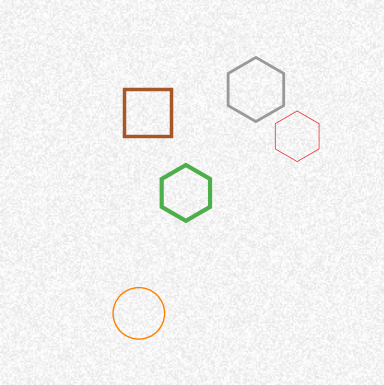[{"shape": "hexagon", "thickness": 0.5, "radius": 0.33, "center": [0.772, 0.646]}, {"shape": "hexagon", "thickness": 3, "radius": 0.36, "center": [0.483, 0.499]}, {"shape": "circle", "thickness": 1, "radius": 0.33, "center": [0.361, 0.186]}, {"shape": "square", "thickness": 2.5, "radius": 0.31, "center": [0.382, 0.707]}, {"shape": "hexagon", "thickness": 2, "radius": 0.42, "center": [0.665, 0.767]}]